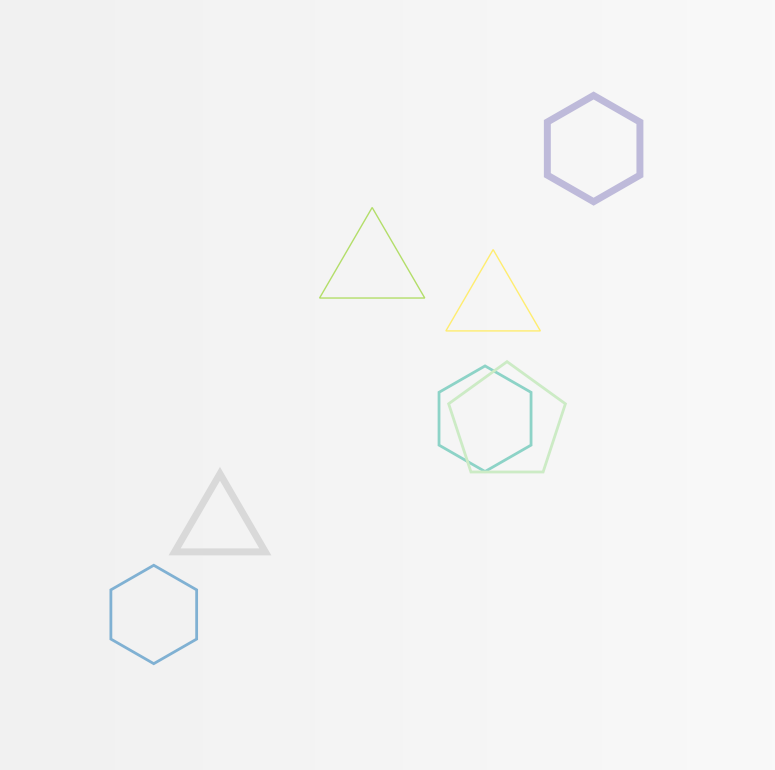[{"shape": "hexagon", "thickness": 1, "radius": 0.34, "center": [0.626, 0.456]}, {"shape": "hexagon", "thickness": 2.5, "radius": 0.34, "center": [0.766, 0.807]}, {"shape": "hexagon", "thickness": 1, "radius": 0.32, "center": [0.198, 0.202]}, {"shape": "triangle", "thickness": 0.5, "radius": 0.39, "center": [0.48, 0.652]}, {"shape": "triangle", "thickness": 2.5, "radius": 0.34, "center": [0.284, 0.317]}, {"shape": "pentagon", "thickness": 1, "radius": 0.4, "center": [0.654, 0.451]}, {"shape": "triangle", "thickness": 0.5, "radius": 0.35, "center": [0.636, 0.605]}]